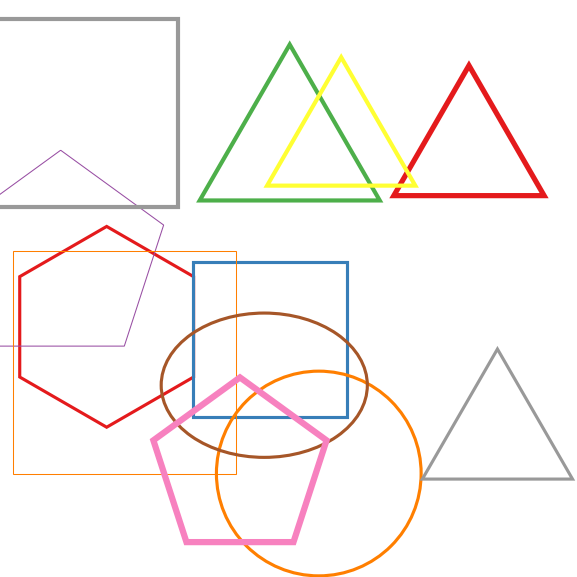[{"shape": "hexagon", "thickness": 1.5, "radius": 0.87, "center": [0.185, 0.433]}, {"shape": "triangle", "thickness": 2.5, "radius": 0.75, "center": [0.812, 0.735]}, {"shape": "square", "thickness": 1.5, "radius": 0.67, "center": [0.467, 0.411]}, {"shape": "triangle", "thickness": 2, "radius": 0.9, "center": [0.502, 0.742]}, {"shape": "pentagon", "thickness": 0.5, "radius": 0.94, "center": [0.105, 0.551]}, {"shape": "square", "thickness": 0.5, "radius": 0.97, "center": [0.216, 0.372]}, {"shape": "circle", "thickness": 1.5, "radius": 0.89, "center": [0.552, 0.179]}, {"shape": "triangle", "thickness": 2, "radius": 0.74, "center": [0.591, 0.752]}, {"shape": "oval", "thickness": 1.5, "radius": 0.89, "center": [0.458, 0.332]}, {"shape": "pentagon", "thickness": 3, "radius": 0.79, "center": [0.416, 0.188]}, {"shape": "triangle", "thickness": 1.5, "radius": 0.75, "center": [0.861, 0.245]}, {"shape": "square", "thickness": 2, "radius": 0.81, "center": [0.146, 0.804]}]